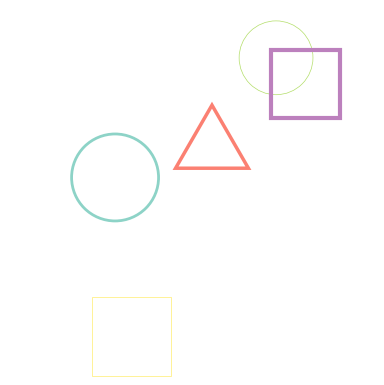[{"shape": "circle", "thickness": 2, "radius": 0.56, "center": [0.299, 0.539]}, {"shape": "triangle", "thickness": 2.5, "radius": 0.55, "center": [0.551, 0.618]}, {"shape": "circle", "thickness": 0.5, "radius": 0.48, "center": [0.717, 0.85]}, {"shape": "square", "thickness": 3, "radius": 0.45, "center": [0.793, 0.782]}, {"shape": "square", "thickness": 0.5, "radius": 0.51, "center": [0.343, 0.125]}]